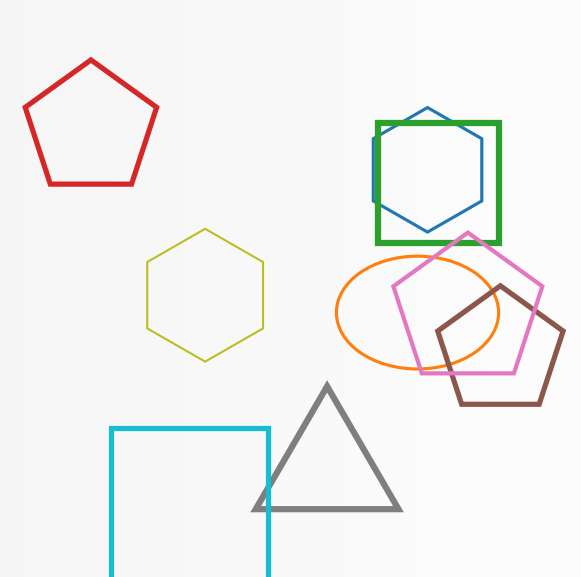[{"shape": "hexagon", "thickness": 1.5, "radius": 0.54, "center": [0.736, 0.705]}, {"shape": "oval", "thickness": 1.5, "radius": 0.7, "center": [0.718, 0.458]}, {"shape": "square", "thickness": 3, "radius": 0.52, "center": [0.754, 0.682]}, {"shape": "pentagon", "thickness": 2.5, "radius": 0.59, "center": [0.156, 0.776]}, {"shape": "pentagon", "thickness": 2.5, "radius": 0.57, "center": [0.861, 0.391]}, {"shape": "pentagon", "thickness": 2, "radius": 0.67, "center": [0.805, 0.462]}, {"shape": "triangle", "thickness": 3, "radius": 0.71, "center": [0.563, 0.188]}, {"shape": "hexagon", "thickness": 1, "radius": 0.57, "center": [0.353, 0.488]}, {"shape": "square", "thickness": 2.5, "radius": 0.67, "center": [0.326, 0.123]}]